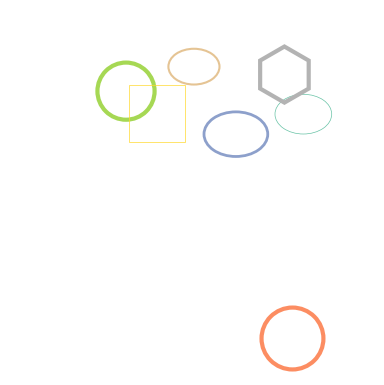[{"shape": "oval", "thickness": 0.5, "radius": 0.37, "center": [0.788, 0.703]}, {"shape": "circle", "thickness": 3, "radius": 0.4, "center": [0.76, 0.121]}, {"shape": "oval", "thickness": 2, "radius": 0.41, "center": [0.613, 0.652]}, {"shape": "circle", "thickness": 3, "radius": 0.37, "center": [0.327, 0.763]}, {"shape": "square", "thickness": 0.5, "radius": 0.37, "center": [0.408, 0.705]}, {"shape": "oval", "thickness": 1.5, "radius": 0.33, "center": [0.504, 0.827]}, {"shape": "hexagon", "thickness": 3, "radius": 0.36, "center": [0.739, 0.806]}]